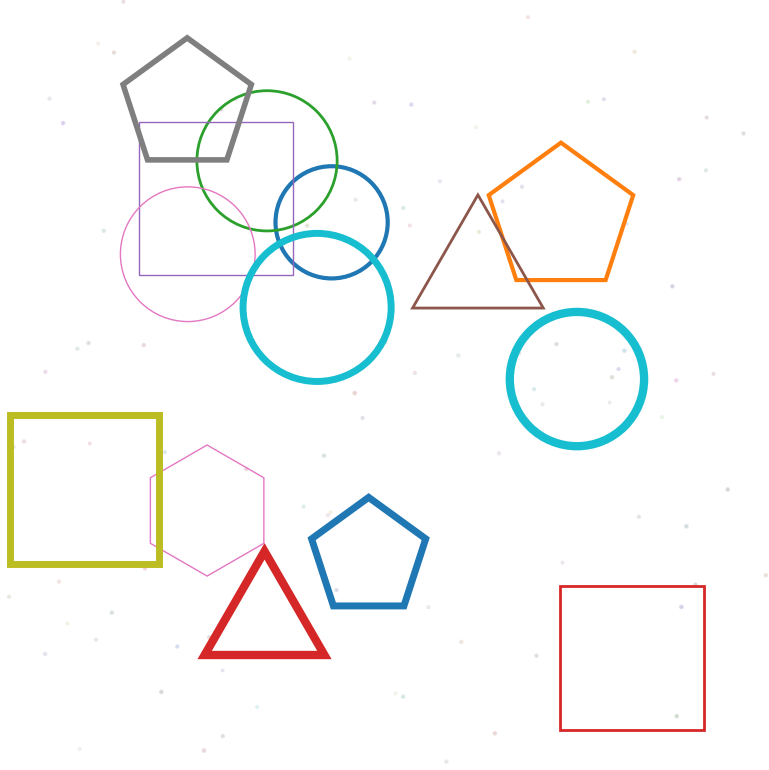[{"shape": "pentagon", "thickness": 2.5, "radius": 0.39, "center": [0.479, 0.276]}, {"shape": "circle", "thickness": 1.5, "radius": 0.36, "center": [0.431, 0.711]}, {"shape": "pentagon", "thickness": 1.5, "radius": 0.49, "center": [0.729, 0.716]}, {"shape": "circle", "thickness": 1, "radius": 0.46, "center": [0.347, 0.791]}, {"shape": "square", "thickness": 1, "radius": 0.47, "center": [0.82, 0.146]}, {"shape": "triangle", "thickness": 3, "radius": 0.45, "center": [0.344, 0.194]}, {"shape": "square", "thickness": 0.5, "radius": 0.5, "center": [0.281, 0.742]}, {"shape": "triangle", "thickness": 1, "radius": 0.49, "center": [0.621, 0.649]}, {"shape": "circle", "thickness": 0.5, "radius": 0.44, "center": [0.244, 0.67]}, {"shape": "hexagon", "thickness": 0.5, "radius": 0.43, "center": [0.269, 0.337]}, {"shape": "pentagon", "thickness": 2, "radius": 0.44, "center": [0.243, 0.863]}, {"shape": "square", "thickness": 2.5, "radius": 0.48, "center": [0.109, 0.364]}, {"shape": "circle", "thickness": 2.5, "radius": 0.48, "center": [0.412, 0.601]}, {"shape": "circle", "thickness": 3, "radius": 0.44, "center": [0.749, 0.508]}]